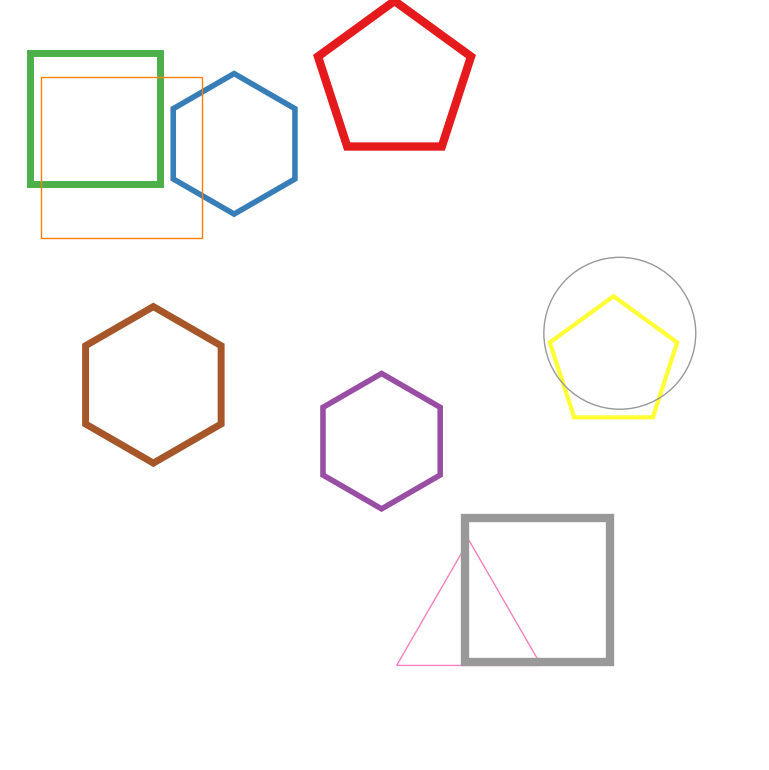[{"shape": "pentagon", "thickness": 3, "radius": 0.52, "center": [0.512, 0.894]}, {"shape": "hexagon", "thickness": 2, "radius": 0.46, "center": [0.304, 0.813]}, {"shape": "square", "thickness": 2.5, "radius": 0.43, "center": [0.123, 0.846]}, {"shape": "hexagon", "thickness": 2, "radius": 0.44, "center": [0.496, 0.427]}, {"shape": "square", "thickness": 0.5, "radius": 0.52, "center": [0.158, 0.795]}, {"shape": "pentagon", "thickness": 1.5, "radius": 0.43, "center": [0.797, 0.528]}, {"shape": "hexagon", "thickness": 2.5, "radius": 0.51, "center": [0.199, 0.5]}, {"shape": "triangle", "thickness": 0.5, "radius": 0.54, "center": [0.609, 0.19]}, {"shape": "circle", "thickness": 0.5, "radius": 0.49, "center": [0.805, 0.567]}, {"shape": "square", "thickness": 3, "radius": 0.47, "center": [0.698, 0.234]}]